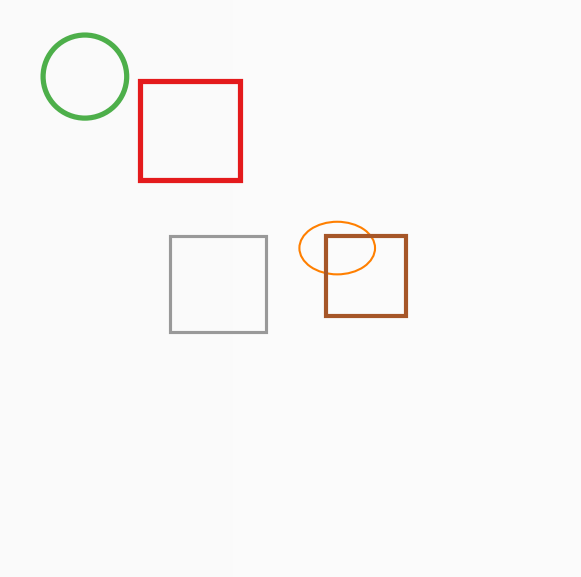[{"shape": "square", "thickness": 2.5, "radius": 0.43, "center": [0.327, 0.773]}, {"shape": "circle", "thickness": 2.5, "radius": 0.36, "center": [0.146, 0.867]}, {"shape": "oval", "thickness": 1, "radius": 0.33, "center": [0.58, 0.57]}, {"shape": "square", "thickness": 2, "radius": 0.34, "center": [0.629, 0.521]}, {"shape": "square", "thickness": 1.5, "radius": 0.41, "center": [0.375, 0.507]}]